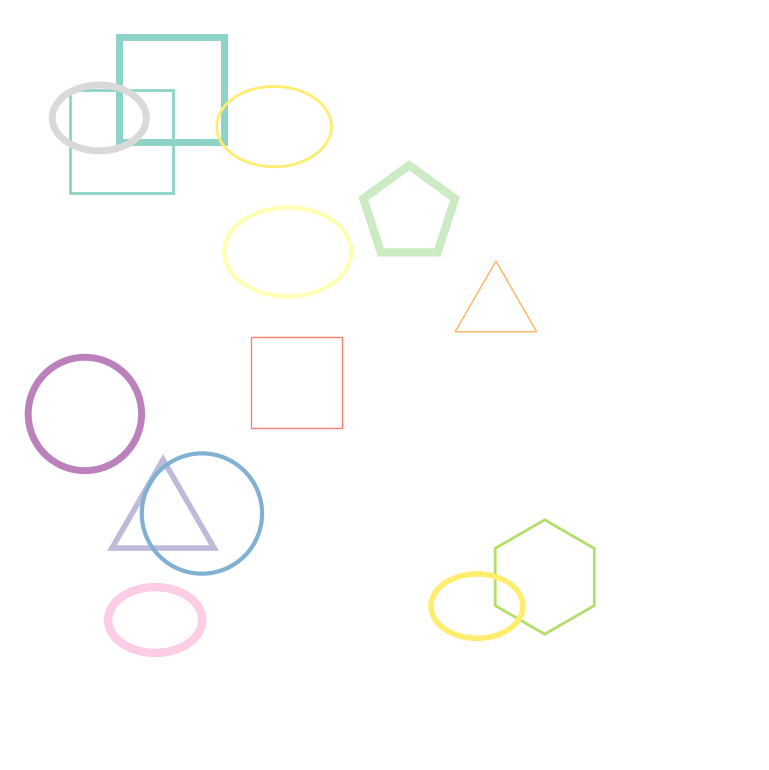[{"shape": "square", "thickness": 1, "radius": 0.33, "center": [0.158, 0.816]}, {"shape": "square", "thickness": 2.5, "radius": 0.34, "center": [0.223, 0.884]}, {"shape": "oval", "thickness": 1.5, "radius": 0.41, "center": [0.374, 0.673]}, {"shape": "triangle", "thickness": 2, "radius": 0.38, "center": [0.212, 0.327]}, {"shape": "square", "thickness": 0.5, "radius": 0.29, "center": [0.385, 0.503]}, {"shape": "circle", "thickness": 1.5, "radius": 0.39, "center": [0.262, 0.333]}, {"shape": "triangle", "thickness": 0.5, "radius": 0.31, "center": [0.644, 0.6]}, {"shape": "hexagon", "thickness": 1, "radius": 0.37, "center": [0.707, 0.251]}, {"shape": "oval", "thickness": 3, "radius": 0.31, "center": [0.202, 0.195]}, {"shape": "oval", "thickness": 2.5, "radius": 0.31, "center": [0.129, 0.847]}, {"shape": "circle", "thickness": 2.5, "radius": 0.37, "center": [0.11, 0.462]}, {"shape": "pentagon", "thickness": 3, "radius": 0.31, "center": [0.531, 0.723]}, {"shape": "oval", "thickness": 1, "radius": 0.37, "center": [0.356, 0.836]}, {"shape": "oval", "thickness": 2, "radius": 0.3, "center": [0.619, 0.213]}]